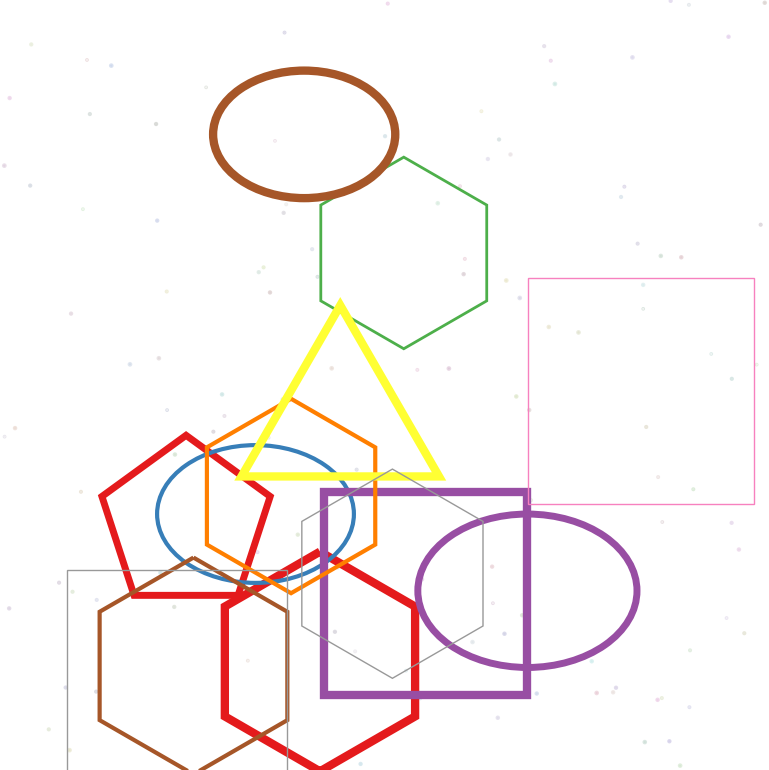[{"shape": "pentagon", "thickness": 2.5, "radius": 0.57, "center": [0.242, 0.32]}, {"shape": "hexagon", "thickness": 3, "radius": 0.71, "center": [0.416, 0.141]}, {"shape": "oval", "thickness": 1.5, "radius": 0.64, "center": [0.332, 0.332]}, {"shape": "hexagon", "thickness": 1, "radius": 0.62, "center": [0.524, 0.671]}, {"shape": "oval", "thickness": 2.5, "radius": 0.71, "center": [0.685, 0.233]}, {"shape": "square", "thickness": 3, "radius": 0.66, "center": [0.553, 0.23]}, {"shape": "hexagon", "thickness": 1.5, "radius": 0.63, "center": [0.378, 0.356]}, {"shape": "triangle", "thickness": 3, "radius": 0.74, "center": [0.442, 0.455]}, {"shape": "oval", "thickness": 3, "radius": 0.59, "center": [0.395, 0.825]}, {"shape": "hexagon", "thickness": 1.5, "radius": 0.7, "center": [0.251, 0.135]}, {"shape": "square", "thickness": 0.5, "radius": 0.73, "center": [0.832, 0.492]}, {"shape": "square", "thickness": 0.5, "radius": 0.71, "center": [0.23, 0.118]}, {"shape": "hexagon", "thickness": 0.5, "radius": 0.68, "center": [0.51, 0.255]}]